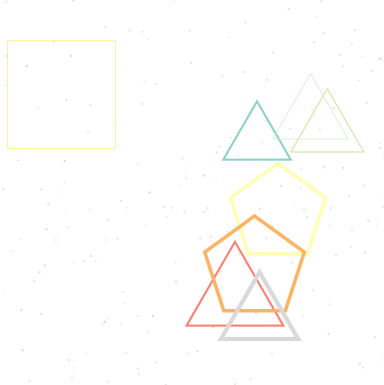[{"shape": "triangle", "thickness": 1.5, "radius": 0.51, "center": [0.668, 0.636]}, {"shape": "pentagon", "thickness": 2.5, "radius": 0.65, "center": [0.722, 0.446]}, {"shape": "triangle", "thickness": 1.5, "radius": 0.73, "center": [0.61, 0.227]}, {"shape": "pentagon", "thickness": 2.5, "radius": 0.68, "center": [0.661, 0.303]}, {"shape": "triangle", "thickness": 0.5, "radius": 0.55, "center": [0.85, 0.66]}, {"shape": "triangle", "thickness": 3, "radius": 0.58, "center": [0.674, 0.177]}, {"shape": "triangle", "thickness": 0.5, "radius": 0.57, "center": [0.806, 0.695]}, {"shape": "square", "thickness": 0.5, "radius": 0.7, "center": [0.159, 0.756]}]